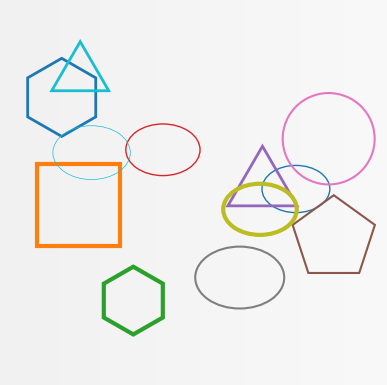[{"shape": "hexagon", "thickness": 2, "radius": 0.51, "center": [0.159, 0.747]}, {"shape": "oval", "thickness": 1, "radius": 0.44, "center": [0.764, 0.509]}, {"shape": "square", "thickness": 3, "radius": 0.53, "center": [0.202, 0.468]}, {"shape": "hexagon", "thickness": 3, "radius": 0.44, "center": [0.344, 0.219]}, {"shape": "oval", "thickness": 1, "radius": 0.48, "center": [0.42, 0.611]}, {"shape": "triangle", "thickness": 2, "radius": 0.52, "center": [0.677, 0.517]}, {"shape": "pentagon", "thickness": 1.5, "radius": 0.56, "center": [0.861, 0.381]}, {"shape": "circle", "thickness": 1.5, "radius": 0.59, "center": [0.848, 0.64]}, {"shape": "oval", "thickness": 1.5, "radius": 0.57, "center": [0.619, 0.279]}, {"shape": "oval", "thickness": 3, "radius": 0.47, "center": [0.671, 0.456]}, {"shape": "triangle", "thickness": 2, "radius": 0.42, "center": [0.207, 0.807]}, {"shape": "oval", "thickness": 0.5, "radius": 0.5, "center": [0.236, 0.604]}]